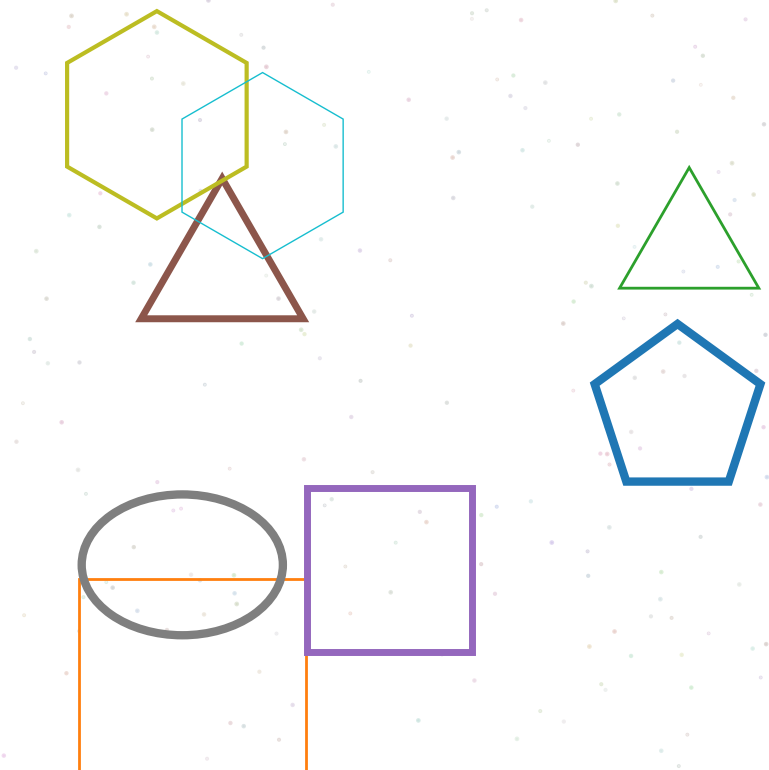[{"shape": "pentagon", "thickness": 3, "radius": 0.57, "center": [0.88, 0.466]}, {"shape": "square", "thickness": 1, "radius": 0.74, "center": [0.25, 0.1]}, {"shape": "triangle", "thickness": 1, "radius": 0.52, "center": [0.895, 0.678]}, {"shape": "square", "thickness": 2.5, "radius": 0.54, "center": [0.506, 0.26]}, {"shape": "triangle", "thickness": 2.5, "radius": 0.61, "center": [0.289, 0.647]}, {"shape": "oval", "thickness": 3, "radius": 0.65, "center": [0.237, 0.266]}, {"shape": "hexagon", "thickness": 1.5, "radius": 0.67, "center": [0.204, 0.851]}, {"shape": "hexagon", "thickness": 0.5, "radius": 0.6, "center": [0.341, 0.785]}]